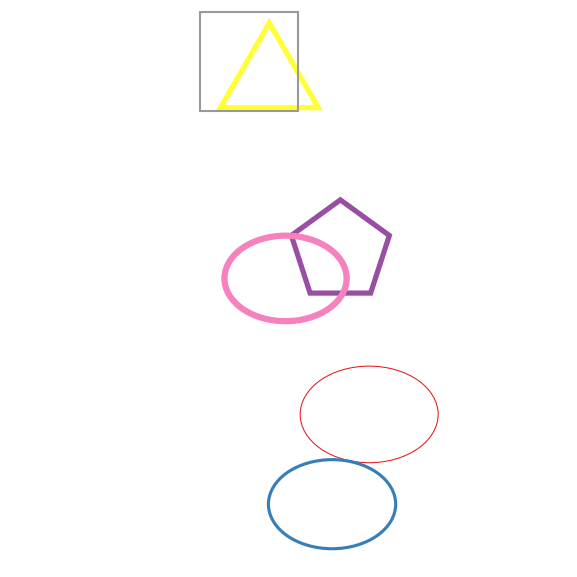[{"shape": "oval", "thickness": 0.5, "radius": 0.6, "center": [0.639, 0.282]}, {"shape": "oval", "thickness": 1.5, "radius": 0.55, "center": [0.575, 0.126]}, {"shape": "pentagon", "thickness": 2.5, "radius": 0.45, "center": [0.589, 0.564]}, {"shape": "triangle", "thickness": 2.5, "radius": 0.49, "center": [0.466, 0.862]}, {"shape": "oval", "thickness": 3, "radius": 0.53, "center": [0.494, 0.517]}, {"shape": "square", "thickness": 1, "radius": 0.43, "center": [0.431, 0.893]}]